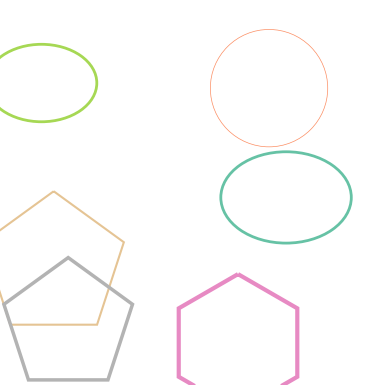[{"shape": "oval", "thickness": 2, "radius": 0.85, "center": [0.743, 0.487]}, {"shape": "circle", "thickness": 0.5, "radius": 0.76, "center": [0.699, 0.771]}, {"shape": "hexagon", "thickness": 3, "radius": 0.89, "center": [0.618, 0.11]}, {"shape": "oval", "thickness": 2, "radius": 0.72, "center": [0.108, 0.784]}, {"shape": "pentagon", "thickness": 1.5, "radius": 0.96, "center": [0.139, 0.312]}, {"shape": "pentagon", "thickness": 2.5, "radius": 0.88, "center": [0.177, 0.155]}]